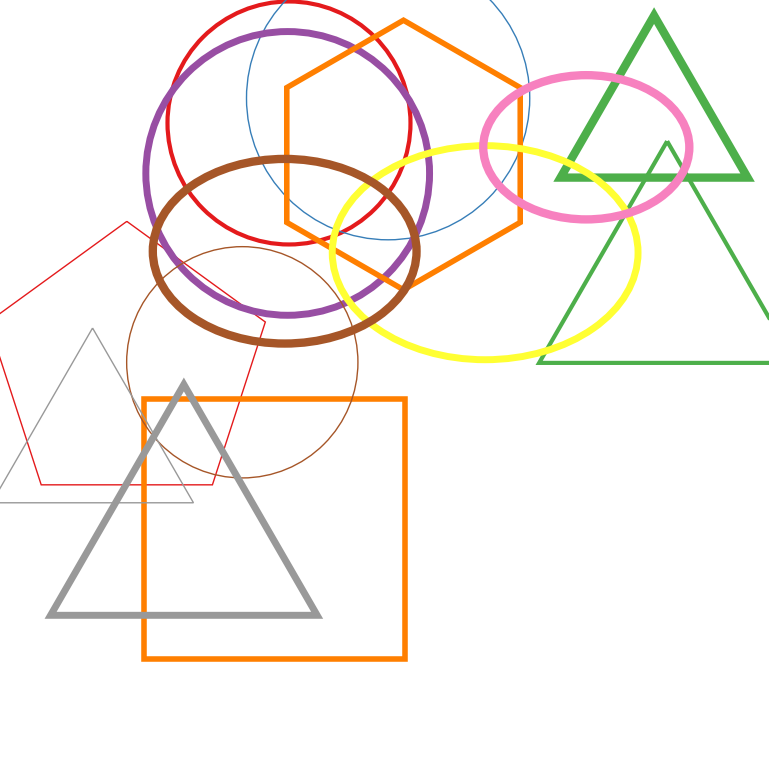[{"shape": "circle", "thickness": 1.5, "radius": 0.79, "center": [0.375, 0.84]}, {"shape": "pentagon", "thickness": 0.5, "radius": 0.95, "center": [0.165, 0.523]}, {"shape": "circle", "thickness": 0.5, "radius": 0.92, "center": [0.504, 0.872]}, {"shape": "triangle", "thickness": 1.5, "radius": 0.96, "center": [0.866, 0.625]}, {"shape": "triangle", "thickness": 3, "radius": 0.7, "center": [0.849, 0.839]}, {"shape": "circle", "thickness": 2.5, "radius": 0.92, "center": [0.374, 0.775]}, {"shape": "hexagon", "thickness": 2, "radius": 0.88, "center": [0.524, 0.799]}, {"shape": "square", "thickness": 2, "radius": 0.85, "center": [0.356, 0.313]}, {"shape": "oval", "thickness": 2.5, "radius": 0.99, "center": [0.63, 0.672]}, {"shape": "oval", "thickness": 3, "radius": 0.86, "center": [0.37, 0.674]}, {"shape": "circle", "thickness": 0.5, "radius": 0.75, "center": [0.315, 0.529]}, {"shape": "oval", "thickness": 3, "radius": 0.67, "center": [0.761, 0.809]}, {"shape": "triangle", "thickness": 0.5, "radius": 0.76, "center": [0.12, 0.423]}, {"shape": "triangle", "thickness": 2.5, "radius": 1.0, "center": [0.239, 0.301]}]